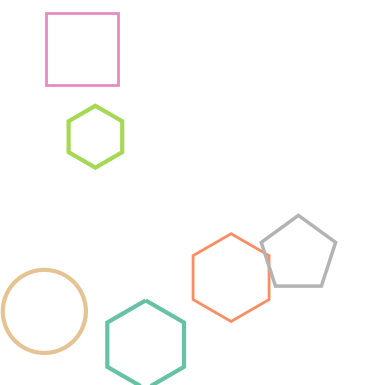[{"shape": "hexagon", "thickness": 3, "radius": 0.58, "center": [0.378, 0.105]}, {"shape": "hexagon", "thickness": 2, "radius": 0.57, "center": [0.6, 0.279]}, {"shape": "square", "thickness": 2, "radius": 0.47, "center": [0.213, 0.874]}, {"shape": "hexagon", "thickness": 3, "radius": 0.4, "center": [0.248, 0.645]}, {"shape": "circle", "thickness": 3, "radius": 0.54, "center": [0.115, 0.191]}, {"shape": "pentagon", "thickness": 2.5, "radius": 0.51, "center": [0.775, 0.339]}]